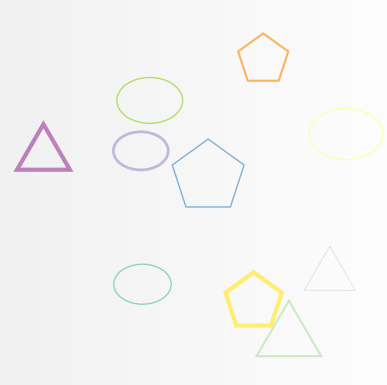[{"shape": "oval", "thickness": 1, "radius": 0.37, "center": [0.368, 0.262]}, {"shape": "oval", "thickness": 1, "radius": 0.48, "center": [0.893, 0.652]}, {"shape": "oval", "thickness": 2, "radius": 0.35, "center": [0.363, 0.608]}, {"shape": "pentagon", "thickness": 1, "radius": 0.49, "center": [0.537, 0.541]}, {"shape": "pentagon", "thickness": 1.5, "radius": 0.34, "center": [0.679, 0.845]}, {"shape": "oval", "thickness": 1, "radius": 0.43, "center": [0.386, 0.739]}, {"shape": "triangle", "thickness": 0.5, "radius": 0.38, "center": [0.851, 0.284]}, {"shape": "triangle", "thickness": 3, "radius": 0.39, "center": [0.112, 0.599]}, {"shape": "triangle", "thickness": 1.5, "radius": 0.48, "center": [0.746, 0.123]}, {"shape": "pentagon", "thickness": 3, "radius": 0.38, "center": [0.655, 0.216]}]